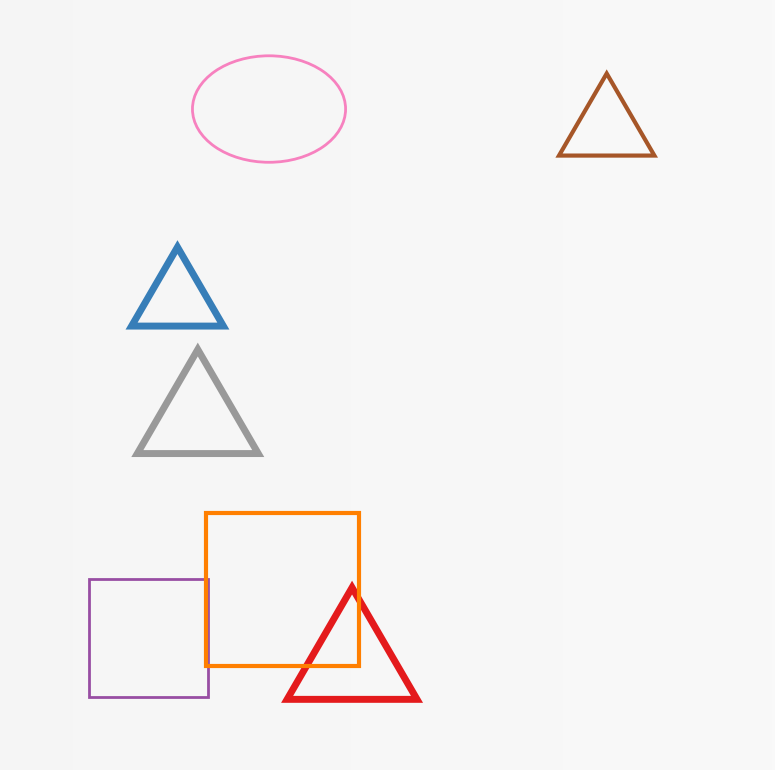[{"shape": "triangle", "thickness": 2.5, "radius": 0.48, "center": [0.454, 0.14]}, {"shape": "triangle", "thickness": 2.5, "radius": 0.34, "center": [0.229, 0.611]}, {"shape": "square", "thickness": 1, "radius": 0.38, "center": [0.192, 0.171]}, {"shape": "square", "thickness": 1.5, "radius": 0.5, "center": [0.365, 0.235]}, {"shape": "triangle", "thickness": 1.5, "radius": 0.36, "center": [0.783, 0.833]}, {"shape": "oval", "thickness": 1, "radius": 0.49, "center": [0.347, 0.858]}, {"shape": "triangle", "thickness": 2.5, "radius": 0.45, "center": [0.255, 0.456]}]